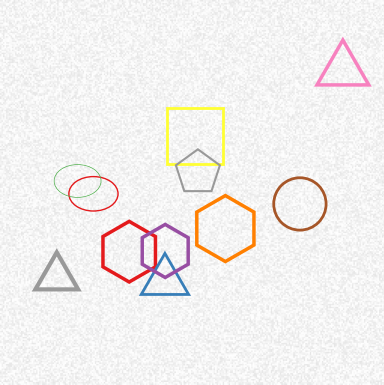[{"shape": "hexagon", "thickness": 2.5, "radius": 0.39, "center": [0.336, 0.346]}, {"shape": "oval", "thickness": 1, "radius": 0.32, "center": [0.243, 0.497]}, {"shape": "triangle", "thickness": 2, "radius": 0.36, "center": [0.428, 0.271]}, {"shape": "oval", "thickness": 0.5, "radius": 0.3, "center": [0.202, 0.53]}, {"shape": "hexagon", "thickness": 2.5, "radius": 0.34, "center": [0.429, 0.348]}, {"shape": "hexagon", "thickness": 2.5, "radius": 0.43, "center": [0.585, 0.406]}, {"shape": "square", "thickness": 2, "radius": 0.36, "center": [0.506, 0.646]}, {"shape": "circle", "thickness": 2, "radius": 0.34, "center": [0.779, 0.47]}, {"shape": "triangle", "thickness": 2.5, "radius": 0.39, "center": [0.891, 0.818]}, {"shape": "pentagon", "thickness": 1.5, "radius": 0.3, "center": [0.514, 0.552]}, {"shape": "triangle", "thickness": 3, "radius": 0.32, "center": [0.147, 0.28]}]